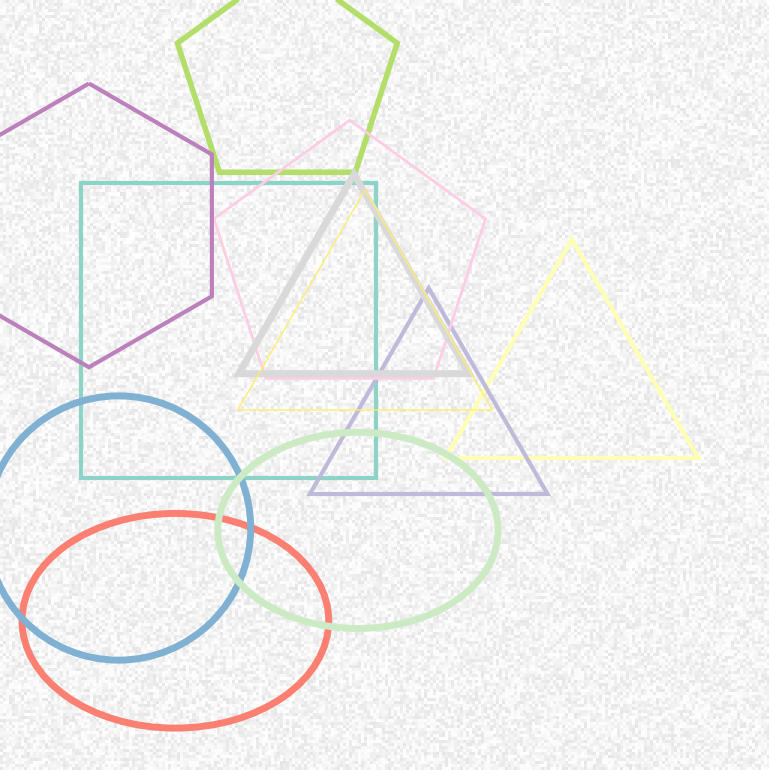[{"shape": "square", "thickness": 1.5, "radius": 0.96, "center": [0.297, 0.571]}, {"shape": "triangle", "thickness": 1.5, "radius": 0.95, "center": [0.743, 0.5]}, {"shape": "triangle", "thickness": 1.5, "radius": 0.89, "center": [0.557, 0.448]}, {"shape": "oval", "thickness": 2.5, "radius": 1.0, "center": [0.228, 0.194]}, {"shape": "circle", "thickness": 2.5, "radius": 0.86, "center": [0.154, 0.314]}, {"shape": "pentagon", "thickness": 2, "radius": 0.75, "center": [0.373, 0.898]}, {"shape": "pentagon", "thickness": 1, "radius": 0.93, "center": [0.454, 0.659]}, {"shape": "triangle", "thickness": 2.5, "radius": 0.86, "center": [0.46, 0.601]}, {"shape": "hexagon", "thickness": 1.5, "radius": 0.92, "center": [0.116, 0.707]}, {"shape": "oval", "thickness": 2.5, "radius": 0.91, "center": [0.465, 0.311]}, {"shape": "triangle", "thickness": 0.5, "radius": 0.95, "center": [0.474, 0.563]}]